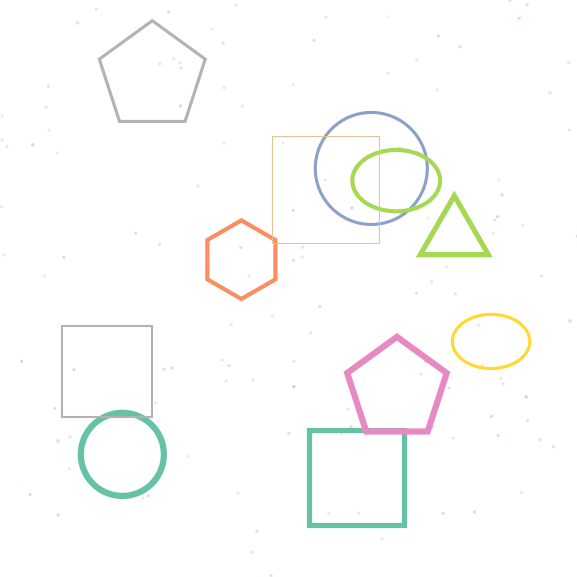[{"shape": "square", "thickness": 2.5, "radius": 0.41, "center": [0.617, 0.172]}, {"shape": "circle", "thickness": 3, "radius": 0.36, "center": [0.212, 0.212]}, {"shape": "hexagon", "thickness": 2, "radius": 0.34, "center": [0.418, 0.549]}, {"shape": "circle", "thickness": 1.5, "radius": 0.48, "center": [0.643, 0.707]}, {"shape": "pentagon", "thickness": 3, "radius": 0.45, "center": [0.687, 0.325]}, {"shape": "oval", "thickness": 2, "radius": 0.38, "center": [0.686, 0.686]}, {"shape": "triangle", "thickness": 2.5, "radius": 0.34, "center": [0.787, 0.592]}, {"shape": "oval", "thickness": 1.5, "radius": 0.34, "center": [0.85, 0.408]}, {"shape": "square", "thickness": 0.5, "radius": 0.46, "center": [0.564, 0.671]}, {"shape": "pentagon", "thickness": 1.5, "radius": 0.48, "center": [0.264, 0.867]}, {"shape": "square", "thickness": 1, "radius": 0.39, "center": [0.185, 0.356]}]